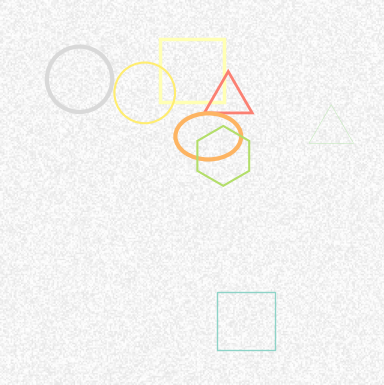[{"shape": "square", "thickness": 1, "radius": 0.37, "center": [0.639, 0.166]}, {"shape": "square", "thickness": 2.5, "radius": 0.41, "center": [0.499, 0.817]}, {"shape": "triangle", "thickness": 2, "radius": 0.36, "center": [0.593, 0.743]}, {"shape": "oval", "thickness": 3, "radius": 0.43, "center": [0.541, 0.646]}, {"shape": "hexagon", "thickness": 1.5, "radius": 0.39, "center": [0.58, 0.595]}, {"shape": "circle", "thickness": 3, "radius": 0.42, "center": [0.207, 0.794]}, {"shape": "triangle", "thickness": 0.5, "radius": 0.33, "center": [0.86, 0.661]}, {"shape": "circle", "thickness": 1.5, "radius": 0.39, "center": [0.376, 0.759]}]